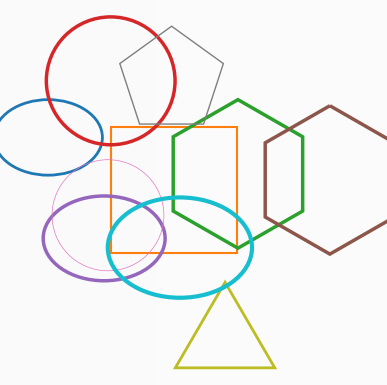[{"shape": "oval", "thickness": 2, "radius": 0.7, "center": [0.124, 0.643]}, {"shape": "square", "thickness": 1.5, "radius": 0.82, "center": [0.449, 0.507]}, {"shape": "hexagon", "thickness": 2.5, "radius": 0.96, "center": [0.614, 0.548]}, {"shape": "circle", "thickness": 2.5, "radius": 0.83, "center": [0.286, 0.79]}, {"shape": "oval", "thickness": 2.5, "radius": 0.79, "center": [0.269, 0.381]}, {"shape": "hexagon", "thickness": 2.5, "radius": 0.96, "center": [0.851, 0.533]}, {"shape": "circle", "thickness": 0.5, "radius": 0.72, "center": [0.279, 0.441]}, {"shape": "pentagon", "thickness": 1, "radius": 0.7, "center": [0.443, 0.791]}, {"shape": "triangle", "thickness": 2, "radius": 0.74, "center": [0.581, 0.119]}, {"shape": "oval", "thickness": 3, "radius": 0.93, "center": [0.464, 0.357]}]